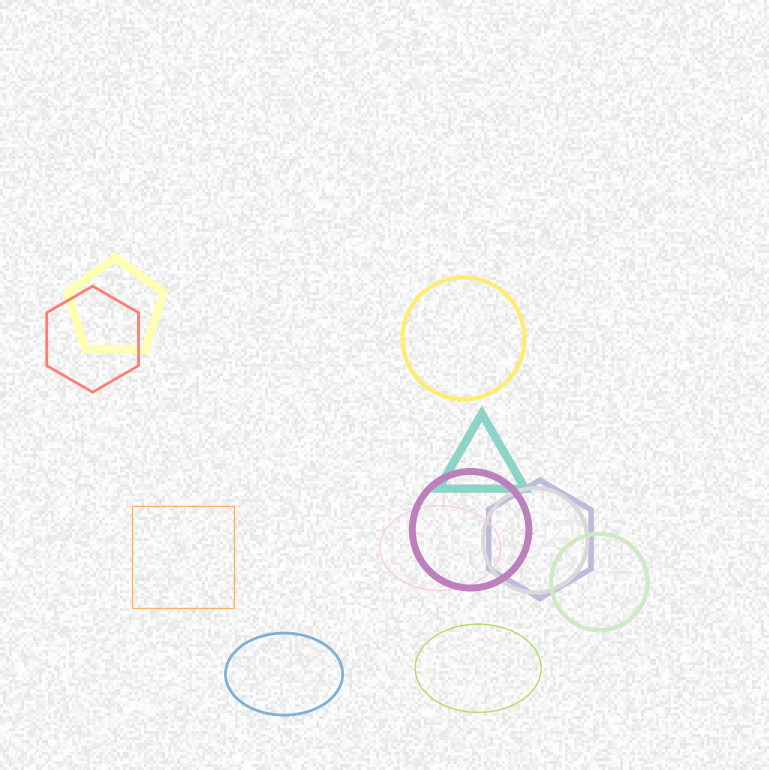[{"shape": "triangle", "thickness": 3, "radius": 0.32, "center": [0.626, 0.398]}, {"shape": "pentagon", "thickness": 3, "radius": 0.33, "center": [0.15, 0.6]}, {"shape": "hexagon", "thickness": 2, "radius": 0.38, "center": [0.701, 0.3]}, {"shape": "hexagon", "thickness": 1, "radius": 0.34, "center": [0.12, 0.56]}, {"shape": "oval", "thickness": 1, "radius": 0.38, "center": [0.369, 0.125]}, {"shape": "square", "thickness": 0.5, "radius": 0.33, "center": [0.237, 0.277]}, {"shape": "oval", "thickness": 0.5, "radius": 0.41, "center": [0.621, 0.132]}, {"shape": "oval", "thickness": 0.5, "radius": 0.39, "center": [0.572, 0.288]}, {"shape": "circle", "thickness": 1.5, "radius": 0.34, "center": [0.695, 0.298]}, {"shape": "circle", "thickness": 2.5, "radius": 0.38, "center": [0.611, 0.312]}, {"shape": "circle", "thickness": 1.5, "radius": 0.31, "center": [0.778, 0.244]}, {"shape": "circle", "thickness": 1.5, "radius": 0.4, "center": [0.602, 0.561]}]